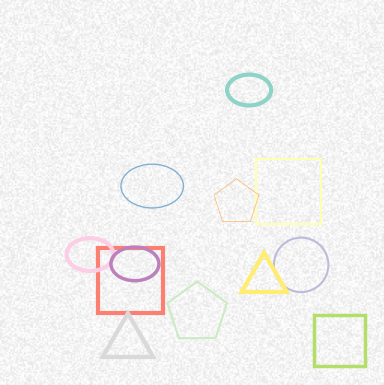[{"shape": "oval", "thickness": 3, "radius": 0.29, "center": [0.647, 0.766]}, {"shape": "square", "thickness": 1.5, "radius": 0.42, "center": [0.75, 0.502]}, {"shape": "circle", "thickness": 1.5, "radius": 0.35, "center": [0.782, 0.312]}, {"shape": "square", "thickness": 3, "radius": 0.42, "center": [0.34, 0.272]}, {"shape": "oval", "thickness": 1, "radius": 0.41, "center": [0.395, 0.517]}, {"shape": "pentagon", "thickness": 0.5, "radius": 0.31, "center": [0.614, 0.474]}, {"shape": "square", "thickness": 2.5, "radius": 0.33, "center": [0.882, 0.116]}, {"shape": "oval", "thickness": 3, "radius": 0.3, "center": [0.234, 0.339]}, {"shape": "triangle", "thickness": 3, "radius": 0.38, "center": [0.332, 0.111]}, {"shape": "oval", "thickness": 2.5, "radius": 0.31, "center": [0.35, 0.315]}, {"shape": "pentagon", "thickness": 1.5, "radius": 0.41, "center": [0.512, 0.188]}, {"shape": "triangle", "thickness": 3, "radius": 0.34, "center": [0.686, 0.275]}]